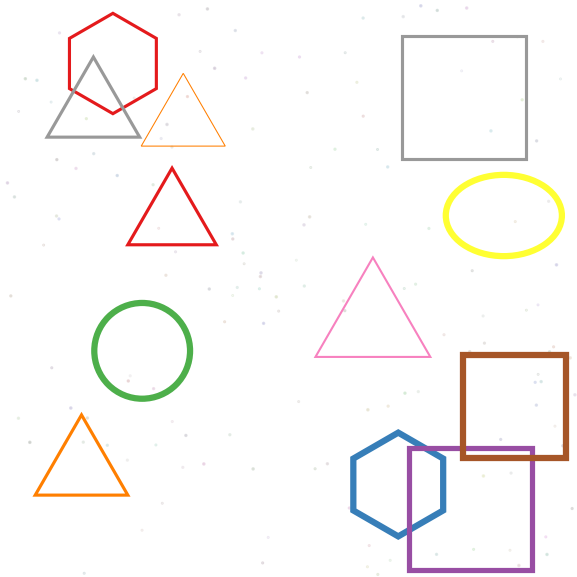[{"shape": "triangle", "thickness": 1.5, "radius": 0.44, "center": [0.298, 0.62]}, {"shape": "hexagon", "thickness": 1.5, "radius": 0.43, "center": [0.196, 0.889]}, {"shape": "hexagon", "thickness": 3, "radius": 0.45, "center": [0.69, 0.16]}, {"shape": "circle", "thickness": 3, "radius": 0.41, "center": [0.246, 0.392]}, {"shape": "square", "thickness": 2.5, "radius": 0.53, "center": [0.815, 0.117]}, {"shape": "triangle", "thickness": 0.5, "radius": 0.42, "center": [0.317, 0.788]}, {"shape": "triangle", "thickness": 1.5, "radius": 0.46, "center": [0.141, 0.188]}, {"shape": "oval", "thickness": 3, "radius": 0.5, "center": [0.872, 0.626]}, {"shape": "square", "thickness": 3, "radius": 0.44, "center": [0.891, 0.295]}, {"shape": "triangle", "thickness": 1, "radius": 0.57, "center": [0.646, 0.439]}, {"shape": "triangle", "thickness": 1.5, "radius": 0.46, "center": [0.162, 0.808]}, {"shape": "square", "thickness": 1.5, "radius": 0.54, "center": [0.804, 0.83]}]